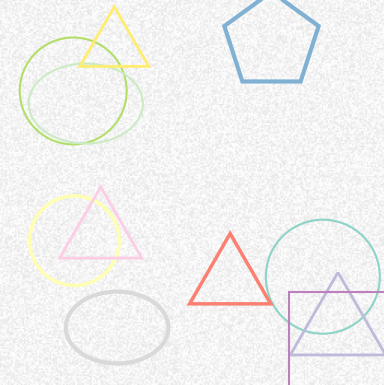[{"shape": "circle", "thickness": 1.5, "radius": 0.74, "center": [0.839, 0.281]}, {"shape": "circle", "thickness": 2.5, "radius": 0.58, "center": [0.193, 0.375]}, {"shape": "triangle", "thickness": 2, "radius": 0.72, "center": [0.878, 0.15]}, {"shape": "triangle", "thickness": 2.5, "radius": 0.61, "center": [0.598, 0.272]}, {"shape": "pentagon", "thickness": 3, "radius": 0.64, "center": [0.705, 0.893]}, {"shape": "circle", "thickness": 1.5, "radius": 0.69, "center": [0.19, 0.764]}, {"shape": "triangle", "thickness": 2, "radius": 0.62, "center": [0.262, 0.391]}, {"shape": "oval", "thickness": 3, "radius": 0.67, "center": [0.304, 0.149]}, {"shape": "square", "thickness": 1.5, "radius": 0.69, "center": [0.889, 0.104]}, {"shape": "oval", "thickness": 1.5, "radius": 0.74, "center": [0.223, 0.731]}, {"shape": "triangle", "thickness": 2, "radius": 0.52, "center": [0.297, 0.879]}]